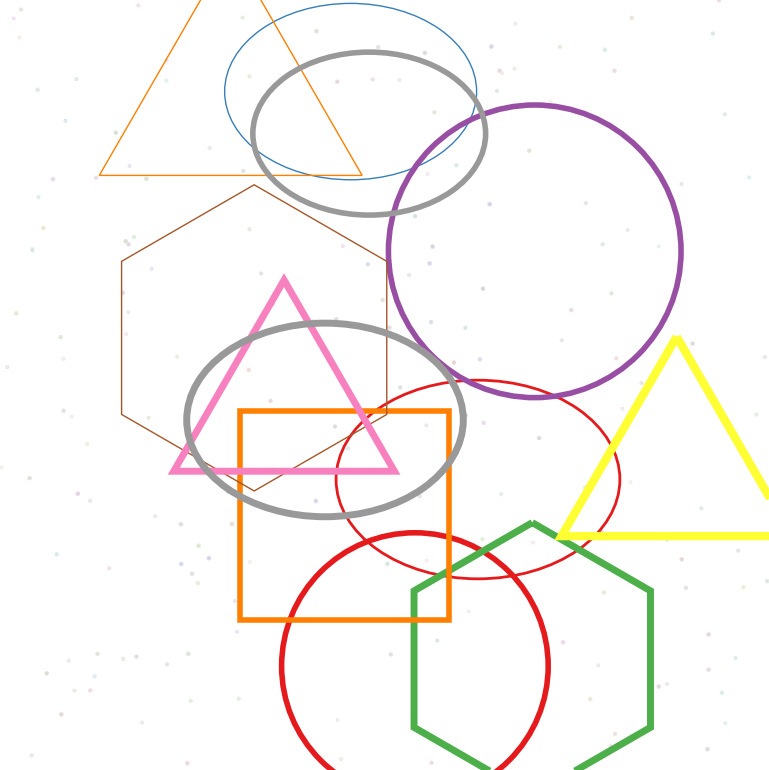[{"shape": "circle", "thickness": 2, "radius": 0.87, "center": [0.539, 0.135]}, {"shape": "oval", "thickness": 1, "radius": 0.92, "center": [0.621, 0.377]}, {"shape": "oval", "thickness": 0.5, "radius": 0.82, "center": [0.455, 0.881]}, {"shape": "hexagon", "thickness": 2.5, "radius": 0.89, "center": [0.691, 0.144]}, {"shape": "circle", "thickness": 2, "radius": 0.95, "center": [0.694, 0.674]}, {"shape": "square", "thickness": 2, "radius": 0.68, "center": [0.448, 0.33]}, {"shape": "triangle", "thickness": 0.5, "radius": 0.99, "center": [0.3, 0.871]}, {"shape": "triangle", "thickness": 3, "radius": 0.86, "center": [0.879, 0.39]}, {"shape": "hexagon", "thickness": 0.5, "radius": 0.99, "center": [0.33, 0.561]}, {"shape": "triangle", "thickness": 2.5, "radius": 0.83, "center": [0.369, 0.471]}, {"shape": "oval", "thickness": 2, "radius": 0.76, "center": [0.48, 0.826]}, {"shape": "oval", "thickness": 2.5, "radius": 0.9, "center": [0.422, 0.455]}]